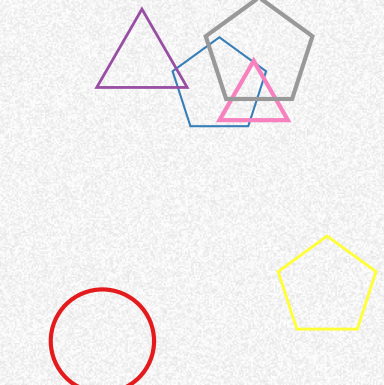[{"shape": "circle", "thickness": 3, "radius": 0.67, "center": [0.266, 0.114]}, {"shape": "pentagon", "thickness": 1.5, "radius": 0.64, "center": [0.57, 0.775]}, {"shape": "triangle", "thickness": 2, "radius": 0.68, "center": [0.369, 0.841]}, {"shape": "pentagon", "thickness": 2, "radius": 0.67, "center": [0.85, 0.253]}, {"shape": "triangle", "thickness": 3, "radius": 0.51, "center": [0.659, 0.739]}, {"shape": "pentagon", "thickness": 3, "radius": 0.73, "center": [0.673, 0.861]}]